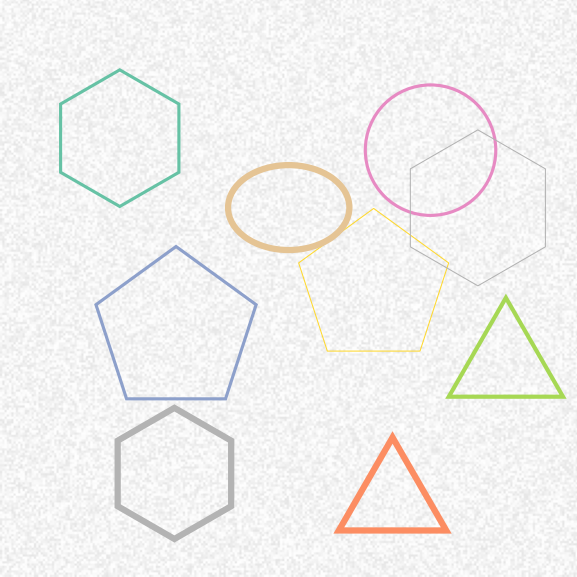[{"shape": "hexagon", "thickness": 1.5, "radius": 0.59, "center": [0.207, 0.76]}, {"shape": "triangle", "thickness": 3, "radius": 0.54, "center": [0.68, 0.134]}, {"shape": "pentagon", "thickness": 1.5, "radius": 0.73, "center": [0.305, 0.426]}, {"shape": "circle", "thickness": 1.5, "radius": 0.56, "center": [0.746, 0.739]}, {"shape": "triangle", "thickness": 2, "radius": 0.57, "center": [0.876, 0.369]}, {"shape": "pentagon", "thickness": 0.5, "radius": 0.68, "center": [0.647, 0.502]}, {"shape": "oval", "thickness": 3, "radius": 0.53, "center": [0.5, 0.64]}, {"shape": "hexagon", "thickness": 3, "radius": 0.57, "center": [0.302, 0.179]}, {"shape": "hexagon", "thickness": 0.5, "radius": 0.68, "center": [0.827, 0.639]}]